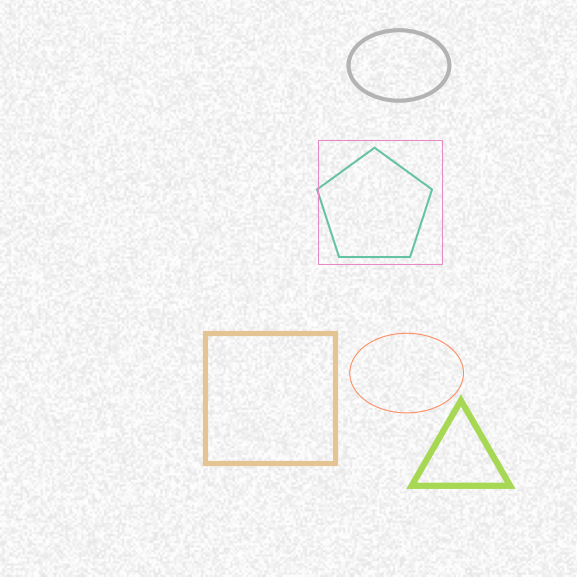[{"shape": "pentagon", "thickness": 1, "radius": 0.52, "center": [0.649, 0.639]}, {"shape": "oval", "thickness": 0.5, "radius": 0.49, "center": [0.704, 0.353]}, {"shape": "square", "thickness": 0.5, "radius": 0.54, "center": [0.658, 0.65]}, {"shape": "triangle", "thickness": 3, "radius": 0.49, "center": [0.798, 0.207]}, {"shape": "square", "thickness": 2.5, "radius": 0.56, "center": [0.468, 0.31]}, {"shape": "oval", "thickness": 2, "radius": 0.44, "center": [0.691, 0.886]}]